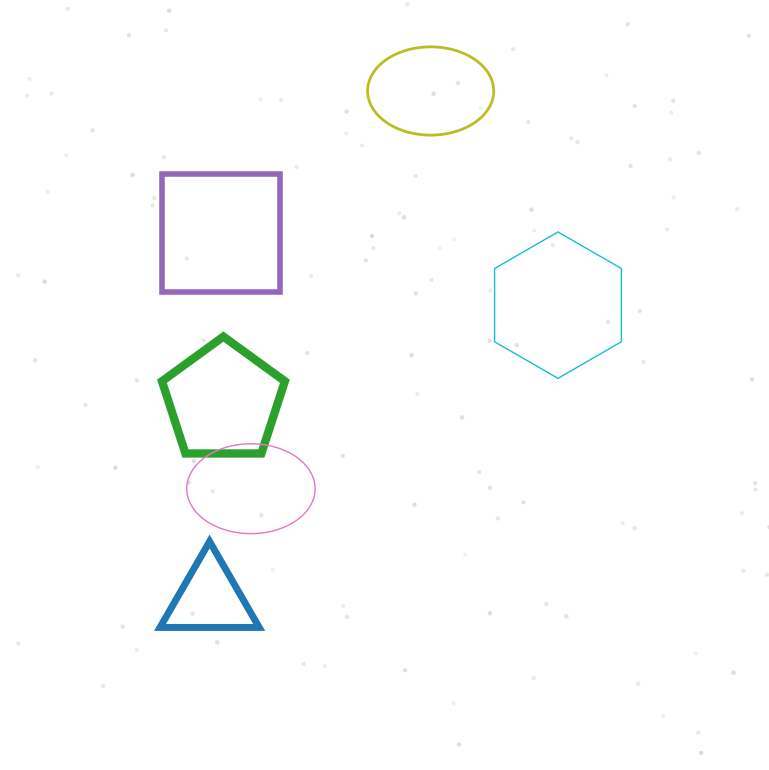[{"shape": "triangle", "thickness": 2.5, "radius": 0.37, "center": [0.272, 0.222]}, {"shape": "pentagon", "thickness": 3, "radius": 0.42, "center": [0.29, 0.479]}, {"shape": "square", "thickness": 2, "radius": 0.38, "center": [0.287, 0.698]}, {"shape": "oval", "thickness": 0.5, "radius": 0.42, "center": [0.326, 0.365]}, {"shape": "oval", "thickness": 1, "radius": 0.41, "center": [0.559, 0.882]}, {"shape": "hexagon", "thickness": 0.5, "radius": 0.48, "center": [0.725, 0.604]}]